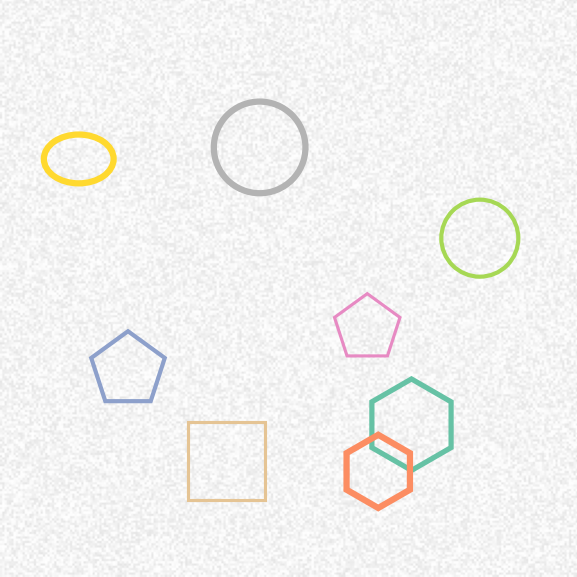[{"shape": "hexagon", "thickness": 2.5, "radius": 0.4, "center": [0.713, 0.264]}, {"shape": "hexagon", "thickness": 3, "radius": 0.32, "center": [0.655, 0.183]}, {"shape": "pentagon", "thickness": 2, "radius": 0.33, "center": [0.222, 0.359]}, {"shape": "pentagon", "thickness": 1.5, "radius": 0.3, "center": [0.636, 0.431]}, {"shape": "circle", "thickness": 2, "radius": 0.33, "center": [0.831, 0.587]}, {"shape": "oval", "thickness": 3, "radius": 0.3, "center": [0.136, 0.724]}, {"shape": "square", "thickness": 1.5, "radius": 0.34, "center": [0.392, 0.201]}, {"shape": "circle", "thickness": 3, "radius": 0.4, "center": [0.45, 0.744]}]